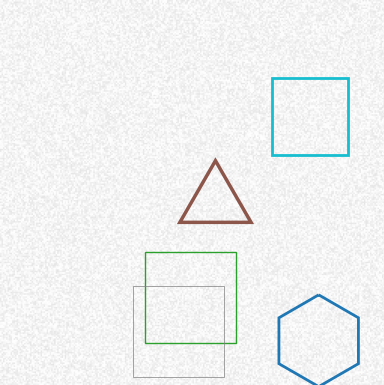[{"shape": "hexagon", "thickness": 2, "radius": 0.6, "center": [0.828, 0.115]}, {"shape": "square", "thickness": 1, "radius": 0.59, "center": [0.495, 0.227]}, {"shape": "triangle", "thickness": 2.5, "radius": 0.53, "center": [0.56, 0.476]}, {"shape": "square", "thickness": 0.5, "radius": 0.59, "center": [0.463, 0.139]}, {"shape": "square", "thickness": 2, "radius": 0.5, "center": [0.805, 0.698]}]